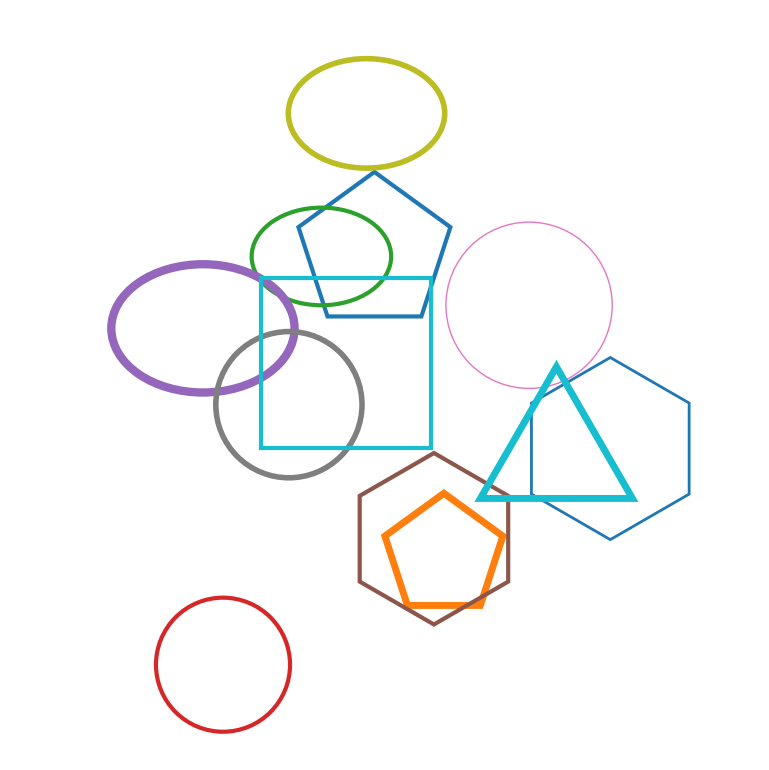[{"shape": "hexagon", "thickness": 1, "radius": 0.59, "center": [0.793, 0.417]}, {"shape": "pentagon", "thickness": 1.5, "radius": 0.52, "center": [0.486, 0.673]}, {"shape": "pentagon", "thickness": 2.5, "radius": 0.4, "center": [0.576, 0.279]}, {"shape": "oval", "thickness": 1.5, "radius": 0.45, "center": [0.417, 0.667]}, {"shape": "circle", "thickness": 1.5, "radius": 0.44, "center": [0.29, 0.137]}, {"shape": "oval", "thickness": 3, "radius": 0.59, "center": [0.264, 0.574]}, {"shape": "hexagon", "thickness": 1.5, "radius": 0.56, "center": [0.564, 0.3]}, {"shape": "circle", "thickness": 0.5, "radius": 0.54, "center": [0.687, 0.604]}, {"shape": "circle", "thickness": 2, "radius": 0.47, "center": [0.375, 0.474]}, {"shape": "oval", "thickness": 2, "radius": 0.51, "center": [0.476, 0.853]}, {"shape": "square", "thickness": 1.5, "radius": 0.55, "center": [0.449, 0.529]}, {"shape": "triangle", "thickness": 2.5, "radius": 0.57, "center": [0.723, 0.41]}]